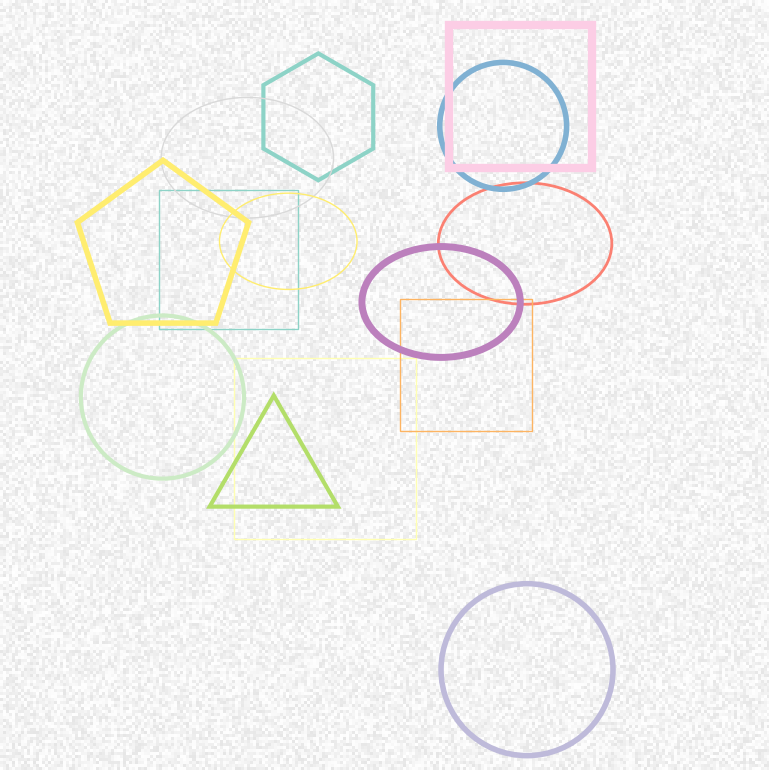[{"shape": "square", "thickness": 0.5, "radius": 0.45, "center": [0.297, 0.663]}, {"shape": "hexagon", "thickness": 1.5, "radius": 0.41, "center": [0.413, 0.848]}, {"shape": "square", "thickness": 0.5, "radius": 0.59, "center": [0.422, 0.417]}, {"shape": "circle", "thickness": 2, "radius": 0.56, "center": [0.684, 0.13]}, {"shape": "oval", "thickness": 1, "radius": 0.56, "center": [0.682, 0.684]}, {"shape": "circle", "thickness": 2, "radius": 0.41, "center": [0.653, 0.837]}, {"shape": "square", "thickness": 0.5, "radius": 0.43, "center": [0.605, 0.526]}, {"shape": "triangle", "thickness": 1.5, "radius": 0.48, "center": [0.356, 0.39]}, {"shape": "square", "thickness": 3, "radius": 0.46, "center": [0.676, 0.875]}, {"shape": "oval", "thickness": 0.5, "radius": 0.56, "center": [0.321, 0.795]}, {"shape": "oval", "thickness": 2.5, "radius": 0.51, "center": [0.573, 0.608]}, {"shape": "circle", "thickness": 1.5, "radius": 0.53, "center": [0.211, 0.484]}, {"shape": "oval", "thickness": 0.5, "radius": 0.45, "center": [0.374, 0.687]}, {"shape": "pentagon", "thickness": 2, "radius": 0.58, "center": [0.212, 0.675]}]